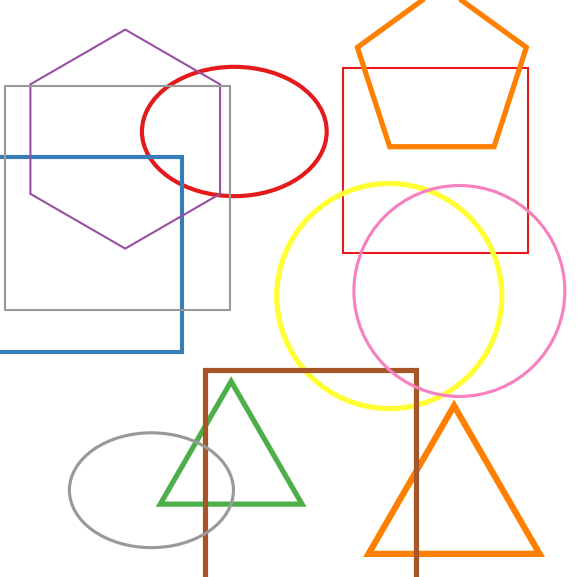[{"shape": "oval", "thickness": 2, "radius": 0.8, "center": [0.406, 0.771]}, {"shape": "square", "thickness": 1, "radius": 0.8, "center": [0.754, 0.721]}, {"shape": "square", "thickness": 2, "radius": 0.85, "center": [0.146, 0.558]}, {"shape": "triangle", "thickness": 2.5, "radius": 0.71, "center": [0.4, 0.197]}, {"shape": "hexagon", "thickness": 1, "radius": 0.95, "center": [0.217, 0.758]}, {"shape": "triangle", "thickness": 3, "radius": 0.86, "center": [0.786, 0.126]}, {"shape": "pentagon", "thickness": 2.5, "radius": 0.77, "center": [0.765, 0.87]}, {"shape": "circle", "thickness": 2.5, "radius": 0.97, "center": [0.674, 0.487]}, {"shape": "square", "thickness": 2.5, "radius": 0.91, "center": [0.538, 0.176]}, {"shape": "circle", "thickness": 1.5, "radius": 0.91, "center": [0.795, 0.495]}, {"shape": "oval", "thickness": 1.5, "radius": 0.71, "center": [0.262, 0.15]}, {"shape": "square", "thickness": 1, "radius": 0.97, "center": [0.203, 0.656]}]